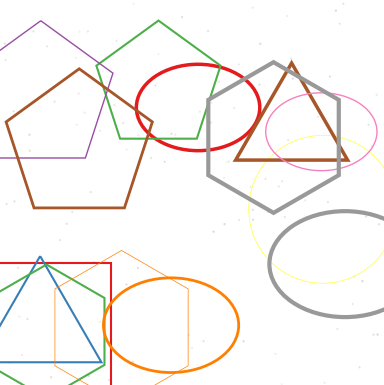[{"shape": "square", "thickness": 1.5, "radius": 0.94, "center": [0.1, 0.129]}, {"shape": "oval", "thickness": 2.5, "radius": 0.8, "center": [0.515, 0.721]}, {"shape": "triangle", "thickness": 1.5, "radius": 0.92, "center": [0.104, 0.151]}, {"shape": "hexagon", "thickness": 1.5, "radius": 0.87, "center": [0.121, 0.139]}, {"shape": "pentagon", "thickness": 1.5, "radius": 0.85, "center": [0.412, 0.777]}, {"shape": "pentagon", "thickness": 1, "radius": 0.99, "center": [0.106, 0.749]}, {"shape": "hexagon", "thickness": 0.5, "radius": 1.0, "center": [0.316, 0.15]}, {"shape": "oval", "thickness": 2, "radius": 0.88, "center": [0.444, 0.155]}, {"shape": "circle", "thickness": 0.5, "radius": 0.96, "center": [0.838, 0.456]}, {"shape": "triangle", "thickness": 2.5, "radius": 0.84, "center": [0.757, 0.668]}, {"shape": "pentagon", "thickness": 2, "radius": 1.0, "center": [0.206, 0.622]}, {"shape": "oval", "thickness": 1, "radius": 0.72, "center": [0.835, 0.658]}, {"shape": "oval", "thickness": 3, "radius": 0.98, "center": [0.896, 0.314]}, {"shape": "hexagon", "thickness": 3, "radius": 0.98, "center": [0.711, 0.643]}]